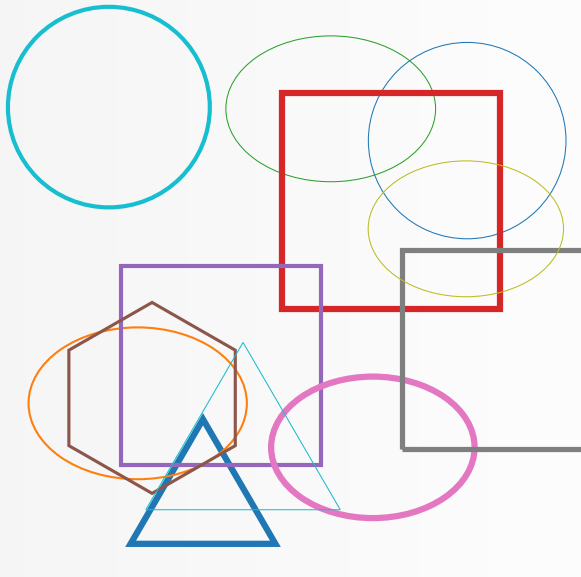[{"shape": "triangle", "thickness": 3, "radius": 0.72, "center": [0.349, 0.129]}, {"shape": "circle", "thickness": 0.5, "radius": 0.85, "center": [0.804, 0.756]}, {"shape": "oval", "thickness": 1, "radius": 0.94, "center": [0.237, 0.301]}, {"shape": "oval", "thickness": 0.5, "radius": 0.9, "center": [0.569, 0.811]}, {"shape": "square", "thickness": 3, "radius": 0.93, "center": [0.673, 0.651]}, {"shape": "square", "thickness": 2, "radius": 0.86, "center": [0.38, 0.367]}, {"shape": "hexagon", "thickness": 1.5, "radius": 0.83, "center": [0.262, 0.31]}, {"shape": "oval", "thickness": 3, "radius": 0.88, "center": [0.641, 0.225]}, {"shape": "square", "thickness": 2.5, "radius": 0.86, "center": [0.864, 0.394]}, {"shape": "oval", "thickness": 0.5, "radius": 0.84, "center": [0.801, 0.603]}, {"shape": "triangle", "thickness": 0.5, "radius": 0.97, "center": [0.418, 0.213]}, {"shape": "circle", "thickness": 2, "radius": 0.87, "center": [0.187, 0.814]}]